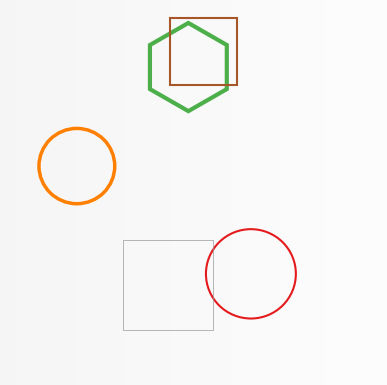[{"shape": "circle", "thickness": 1.5, "radius": 0.58, "center": [0.647, 0.289]}, {"shape": "hexagon", "thickness": 3, "radius": 0.57, "center": [0.486, 0.826]}, {"shape": "circle", "thickness": 2.5, "radius": 0.49, "center": [0.198, 0.569]}, {"shape": "square", "thickness": 1.5, "radius": 0.43, "center": [0.526, 0.867]}, {"shape": "square", "thickness": 0.5, "radius": 0.58, "center": [0.433, 0.259]}]